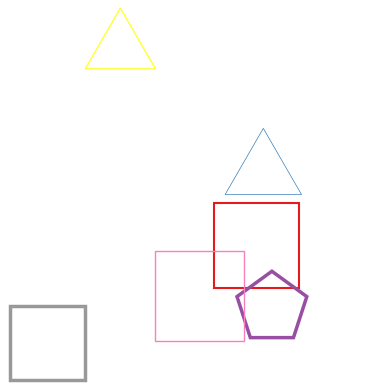[{"shape": "square", "thickness": 1.5, "radius": 0.55, "center": [0.666, 0.362]}, {"shape": "triangle", "thickness": 0.5, "radius": 0.57, "center": [0.684, 0.552]}, {"shape": "pentagon", "thickness": 2.5, "radius": 0.48, "center": [0.706, 0.2]}, {"shape": "triangle", "thickness": 1, "radius": 0.53, "center": [0.313, 0.874]}, {"shape": "square", "thickness": 1, "radius": 0.58, "center": [0.519, 0.231]}, {"shape": "square", "thickness": 2.5, "radius": 0.48, "center": [0.123, 0.11]}]